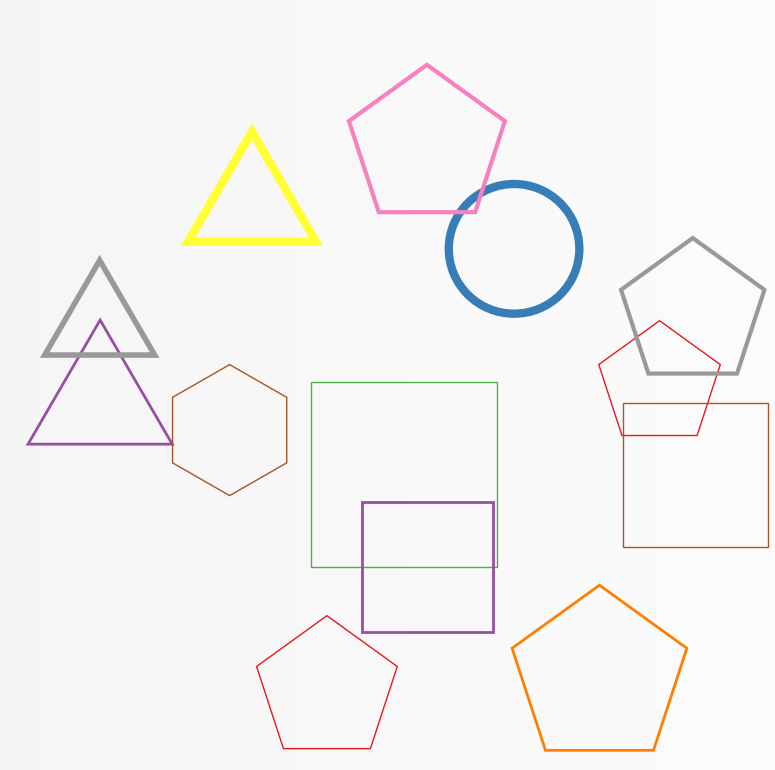[{"shape": "pentagon", "thickness": 0.5, "radius": 0.48, "center": [0.422, 0.105]}, {"shape": "pentagon", "thickness": 0.5, "radius": 0.41, "center": [0.851, 0.501]}, {"shape": "circle", "thickness": 3, "radius": 0.42, "center": [0.663, 0.677]}, {"shape": "square", "thickness": 0.5, "radius": 0.6, "center": [0.522, 0.384]}, {"shape": "triangle", "thickness": 1, "radius": 0.54, "center": [0.129, 0.477]}, {"shape": "square", "thickness": 1, "radius": 0.42, "center": [0.552, 0.263]}, {"shape": "pentagon", "thickness": 1, "radius": 0.59, "center": [0.774, 0.121]}, {"shape": "triangle", "thickness": 3, "radius": 0.48, "center": [0.325, 0.734]}, {"shape": "square", "thickness": 0.5, "radius": 0.47, "center": [0.898, 0.383]}, {"shape": "hexagon", "thickness": 0.5, "radius": 0.43, "center": [0.296, 0.441]}, {"shape": "pentagon", "thickness": 1.5, "radius": 0.53, "center": [0.551, 0.81]}, {"shape": "pentagon", "thickness": 1.5, "radius": 0.49, "center": [0.894, 0.594]}, {"shape": "triangle", "thickness": 2, "radius": 0.41, "center": [0.129, 0.58]}]